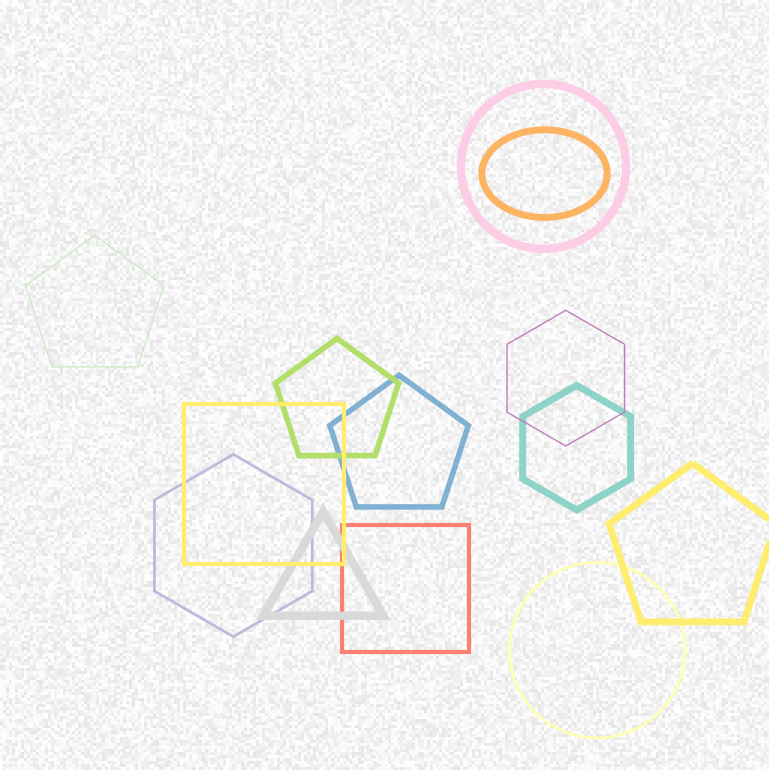[{"shape": "hexagon", "thickness": 2.5, "radius": 0.4, "center": [0.749, 0.419]}, {"shape": "circle", "thickness": 1, "radius": 0.57, "center": [0.775, 0.156]}, {"shape": "hexagon", "thickness": 1, "radius": 0.59, "center": [0.303, 0.292]}, {"shape": "square", "thickness": 1.5, "radius": 0.41, "center": [0.526, 0.236]}, {"shape": "pentagon", "thickness": 2, "radius": 0.47, "center": [0.518, 0.418]}, {"shape": "oval", "thickness": 2.5, "radius": 0.41, "center": [0.707, 0.774]}, {"shape": "pentagon", "thickness": 2, "radius": 0.42, "center": [0.438, 0.476]}, {"shape": "circle", "thickness": 3, "radius": 0.54, "center": [0.706, 0.784]}, {"shape": "triangle", "thickness": 3, "radius": 0.45, "center": [0.42, 0.245]}, {"shape": "hexagon", "thickness": 0.5, "radius": 0.44, "center": [0.735, 0.509]}, {"shape": "pentagon", "thickness": 0.5, "radius": 0.47, "center": [0.123, 0.6]}, {"shape": "square", "thickness": 1.5, "radius": 0.52, "center": [0.343, 0.372]}, {"shape": "pentagon", "thickness": 2.5, "radius": 0.57, "center": [0.899, 0.284]}]